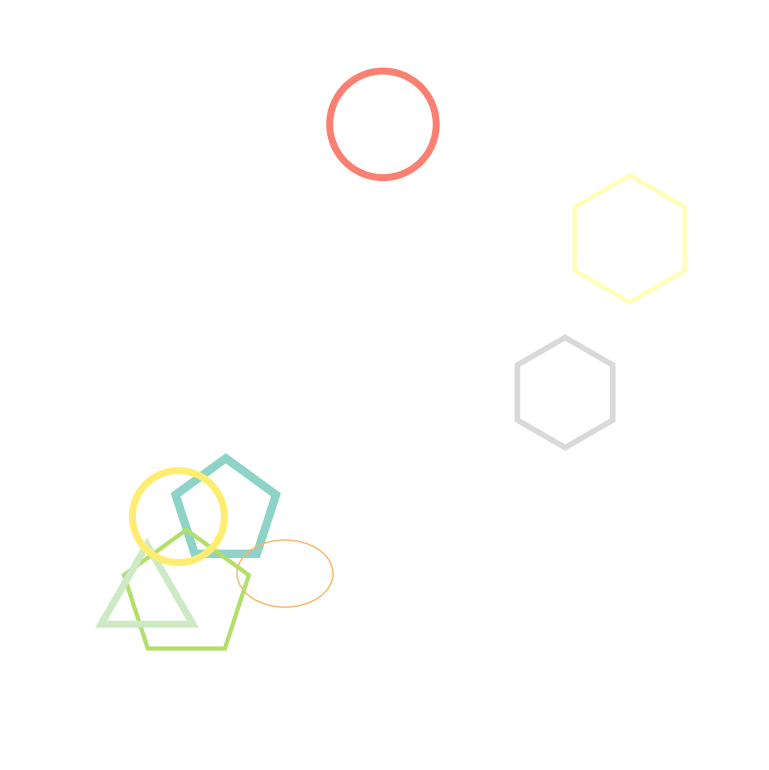[{"shape": "pentagon", "thickness": 3, "radius": 0.34, "center": [0.293, 0.336]}, {"shape": "hexagon", "thickness": 1.5, "radius": 0.41, "center": [0.818, 0.69]}, {"shape": "circle", "thickness": 2.5, "radius": 0.35, "center": [0.497, 0.839]}, {"shape": "oval", "thickness": 0.5, "radius": 0.31, "center": [0.37, 0.255]}, {"shape": "pentagon", "thickness": 1.5, "radius": 0.43, "center": [0.242, 0.227]}, {"shape": "hexagon", "thickness": 2, "radius": 0.36, "center": [0.734, 0.49]}, {"shape": "triangle", "thickness": 2.5, "radius": 0.34, "center": [0.191, 0.224]}, {"shape": "circle", "thickness": 2.5, "radius": 0.3, "center": [0.232, 0.329]}]